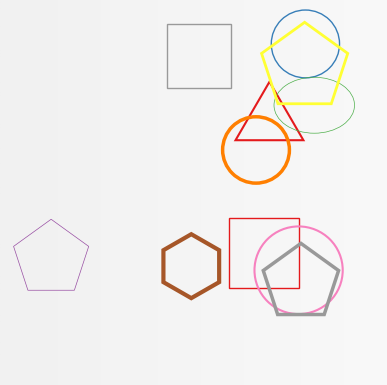[{"shape": "square", "thickness": 1, "radius": 0.45, "center": [0.681, 0.342]}, {"shape": "triangle", "thickness": 1.5, "radius": 0.51, "center": [0.695, 0.686]}, {"shape": "circle", "thickness": 1, "radius": 0.44, "center": [0.788, 0.886]}, {"shape": "oval", "thickness": 0.5, "radius": 0.52, "center": [0.811, 0.727]}, {"shape": "pentagon", "thickness": 0.5, "radius": 0.51, "center": [0.132, 0.329]}, {"shape": "circle", "thickness": 2.5, "radius": 0.43, "center": [0.661, 0.611]}, {"shape": "pentagon", "thickness": 2, "radius": 0.58, "center": [0.786, 0.825]}, {"shape": "hexagon", "thickness": 3, "radius": 0.42, "center": [0.494, 0.309]}, {"shape": "circle", "thickness": 1.5, "radius": 0.57, "center": [0.771, 0.298]}, {"shape": "square", "thickness": 1, "radius": 0.41, "center": [0.512, 0.854]}, {"shape": "pentagon", "thickness": 2.5, "radius": 0.51, "center": [0.777, 0.266]}]